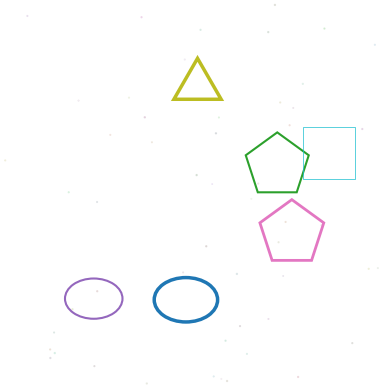[{"shape": "oval", "thickness": 2.5, "radius": 0.41, "center": [0.483, 0.221]}, {"shape": "pentagon", "thickness": 1.5, "radius": 0.43, "center": [0.72, 0.57]}, {"shape": "oval", "thickness": 1.5, "radius": 0.37, "center": [0.243, 0.224]}, {"shape": "pentagon", "thickness": 2, "radius": 0.44, "center": [0.758, 0.394]}, {"shape": "triangle", "thickness": 2.5, "radius": 0.35, "center": [0.513, 0.778]}, {"shape": "square", "thickness": 0.5, "radius": 0.34, "center": [0.854, 0.603]}]